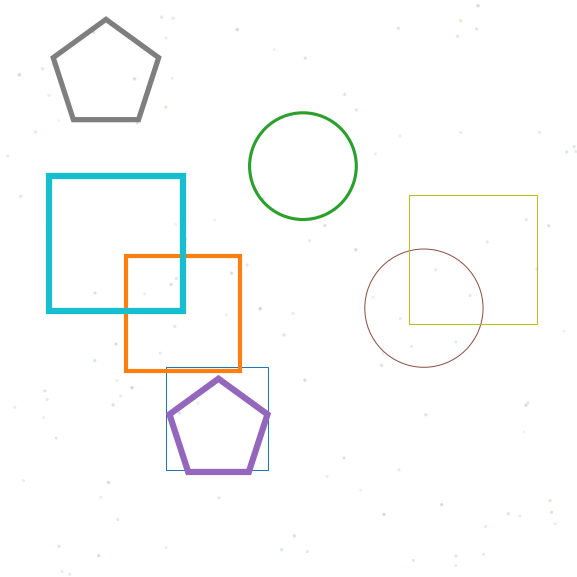[{"shape": "square", "thickness": 0.5, "radius": 0.44, "center": [0.376, 0.274]}, {"shape": "square", "thickness": 2, "radius": 0.5, "center": [0.316, 0.456]}, {"shape": "circle", "thickness": 1.5, "radius": 0.46, "center": [0.525, 0.711]}, {"shape": "pentagon", "thickness": 3, "radius": 0.45, "center": [0.378, 0.254]}, {"shape": "circle", "thickness": 0.5, "radius": 0.51, "center": [0.734, 0.466]}, {"shape": "pentagon", "thickness": 2.5, "radius": 0.48, "center": [0.183, 0.87]}, {"shape": "square", "thickness": 0.5, "radius": 0.55, "center": [0.818, 0.55]}, {"shape": "square", "thickness": 3, "radius": 0.58, "center": [0.201, 0.577]}]